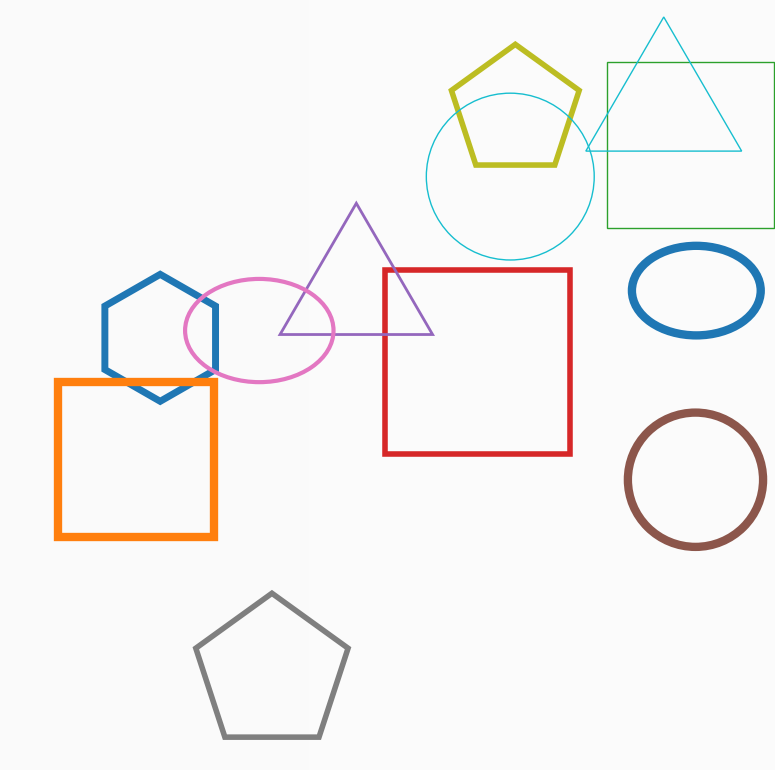[{"shape": "hexagon", "thickness": 2.5, "radius": 0.41, "center": [0.207, 0.561]}, {"shape": "oval", "thickness": 3, "radius": 0.42, "center": [0.898, 0.623]}, {"shape": "square", "thickness": 3, "radius": 0.5, "center": [0.176, 0.404]}, {"shape": "square", "thickness": 0.5, "radius": 0.54, "center": [0.891, 0.811]}, {"shape": "square", "thickness": 2, "radius": 0.6, "center": [0.616, 0.53]}, {"shape": "triangle", "thickness": 1, "radius": 0.57, "center": [0.46, 0.622]}, {"shape": "circle", "thickness": 3, "radius": 0.44, "center": [0.897, 0.377]}, {"shape": "oval", "thickness": 1.5, "radius": 0.48, "center": [0.335, 0.571]}, {"shape": "pentagon", "thickness": 2, "radius": 0.52, "center": [0.351, 0.126]}, {"shape": "pentagon", "thickness": 2, "radius": 0.43, "center": [0.665, 0.856]}, {"shape": "triangle", "thickness": 0.5, "radius": 0.58, "center": [0.856, 0.862]}, {"shape": "circle", "thickness": 0.5, "radius": 0.54, "center": [0.658, 0.771]}]